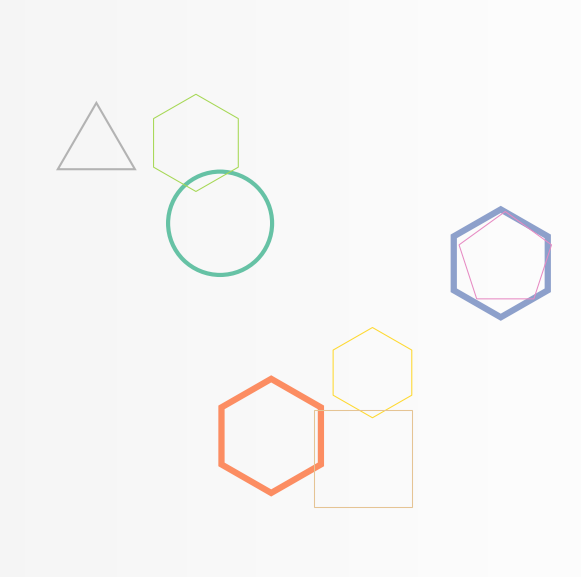[{"shape": "circle", "thickness": 2, "radius": 0.45, "center": [0.379, 0.613]}, {"shape": "hexagon", "thickness": 3, "radius": 0.49, "center": [0.467, 0.244]}, {"shape": "hexagon", "thickness": 3, "radius": 0.47, "center": [0.862, 0.543]}, {"shape": "pentagon", "thickness": 0.5, "radius": 0.42, "center": [0.869, 0.549]}, {"shape": "hexagon", "thickness": 0.5, "radius": 0.42, "center": [0.337, 0.752]}, {"shape": "hexagon", "thickness": 0.5, "radius": 0.39, "center": [0.641, 0.354]}, {"shape": "square", "thickness": 0.5, "radius": 0.42, "center": [0.625, 0.205]}, {"shape": "triangle", "thickness": 1, "radius": 0.38, "center": [0.166, 0.744]}]